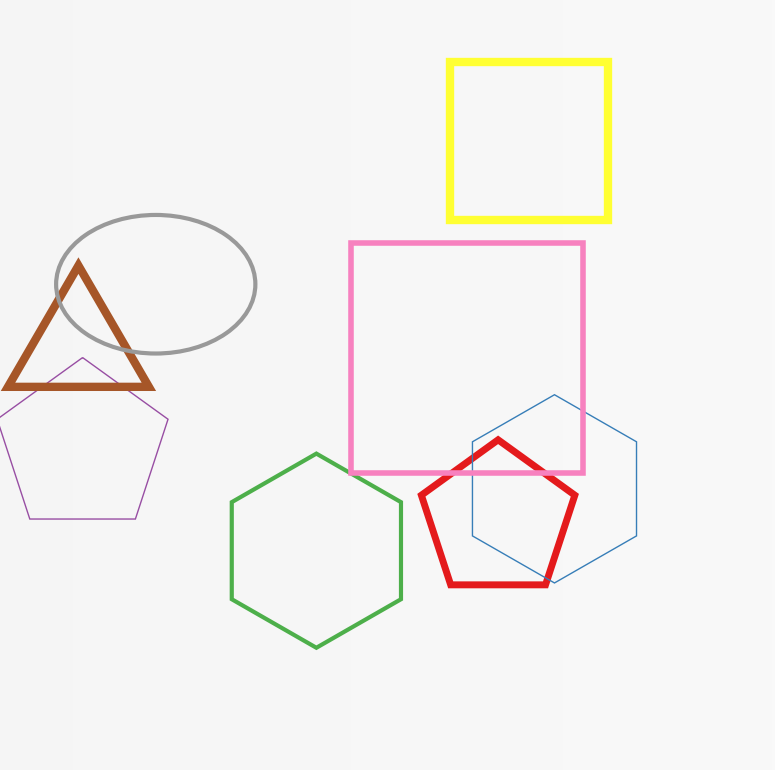[{"shape": "pentagon", "thickness": 2.5, "radius": 0.52, "center": [0.643, 0.325]}, {"shape": "hexagon", "thickness": 0.5, "radius": 0.61, "center": [0.715, 0.365]}, {"shape": "hexagon", "thickness": 1.5, "radius": 0.63, "center": [0.408, 0.285]}, {"shape": "pentagon", "thickness": 0.5, "radius": 0.58, "center": [0.107, 0.42]}, {"shape": "square", "thickness": 3, "radius": 0.51, "center": [0.682, 0.817]}, {"shape": "triangle", "thickness": 3, "radius": 0.52, "center": [0.101, 0.55]}, {"shape": "square", "thickness": 2, "radius": 0.75, "center": [0.603, 0.535]}, {"shape": "oval", "thickness": 1.5, "radius": 0.64, "center": [0.201, 0.631]}]